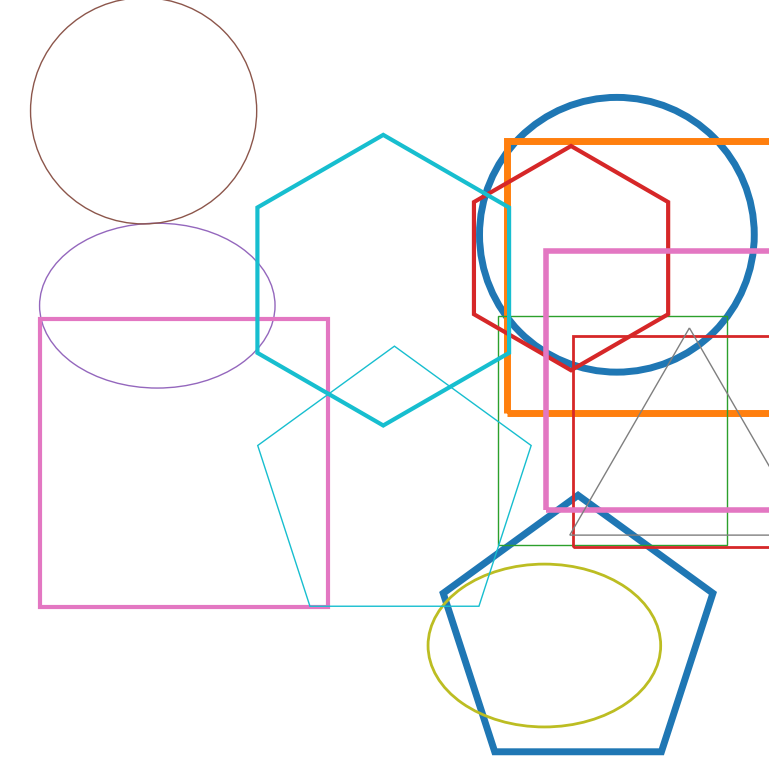[{"shape": "circle", "thickness": 2.5, "radius": 0.89, "center": [0.801, 0.695]}, {"shape": "pentagon", "thickness": 2.5, "radius": 0.92, "center": [0.751, 0.173]}, {"shape": "square", "thickness": 2.5, "radius": 0.88, "center": [0.834, 0.64]}, {"shape": "square", "thickness": 0.5, "radius": 0.75, "center": [0.795, 0.441]}, {"shape": "hexagon", "thickness": 1.5, "radius": 0.73, "center": [0.742, 0.665]}, {"shape": "square", "thickness": 1, "radius": 0.68, "center": [0.88, 0.426]}, {"shape": "oval", "thickness": 0.5, "radius": 0.76, "center": [0.204, 0.603]}, {"shape": "circle", "thickness": 0.5, "radius": 0.73, "center": [0.187, 0.856]}, {"shape": "square", "thickness": 2, "radius": 0.84, "center": [0.878, 0.505]}, {"shape": "square", "thickness": 1.5, "radius": 0.94, "center": [0.239, 0.399]}, {"shape": "triangle", "thickness": 0.5, "radius": 0.9, "center": [0.895, 0.395]}, {"shape": "oval", "thickness": 1, "radius": 0.76, "center": [0.707, 0.162]}, {"shape": "pentagon", "thickness": 0.5, "radius": 0.93, "center": [0.512, 0.364]}, {"shape": "hexagon", "thickness": 1.5, "radius": 0.94, "center": [0.498, 0.636]}]